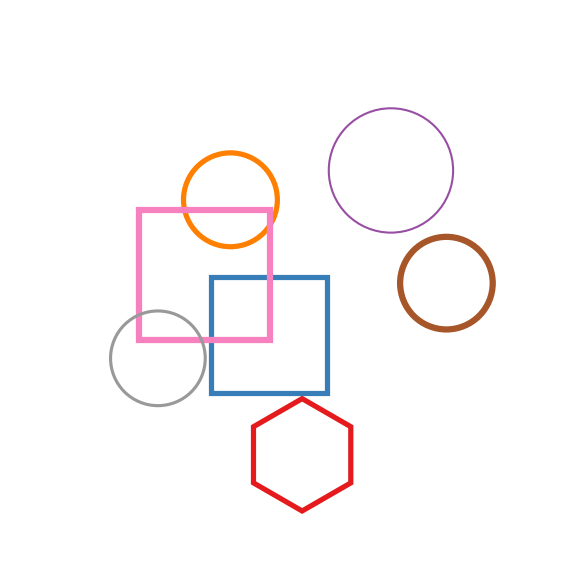[{"shape": "hexagon", "thickness": 2.5, "radius": 0.49, "center": [0.523, 0.212]}, {"shape": "square", "thickness": 2.5, "radius": 0.5, "center": [0.465, 0.419]}, {"shape": "circle", "thickness": 1, "radius": 0.54, "center": [0.677, 0.704]}, {"shape": "circle", "thickness": 2.5, "radius": 0.41, "center": [0.399, 0.653]}, {"shape": "circle", "thickness": 3, "radius": 0.4, "center": [0.773, 0.509]}, {"shape": "square", "thickness": 3, "radius": 0.56, "center": [0.354, 0.523]}, {"shape": "circle", "thickness": 1.5, "radius": 0.41, "center": [0.273, 0.379]}]